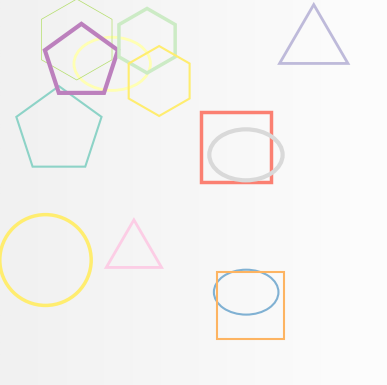[{"shape": "pentagon", "thickness": 1.5, "radius": 0.58, "center": [0.152, 0.661]}, {"shape": "oval", "thickness": 2, "radius": 0.49, "center": [0.29, 0.834]}, {"shape": "triangle", "thickness": 2, "radius": 0.51, "center": [0.81, 0.886]}, {"shape": "square", "thickness": 2.5, "radius": 0.45, "center": [0.61, 0.618]}, {"shape": "oval", "thickness": 1.5, "radius": 0.42, "center": [0.635, 0.241]}, {"shape": "square", "thickness": 1.5, "radius": 0.43, "center": [0.647, 0.206]}, {"shape": "hexagon", "thickness": 0.5, "radius": 0.53, "center": [0.198, 0.897]}, {"shape": "triangle", "thickness": 2, "radius": 0.41, "center": [0.346, 0.347]}, {"shape": "oval", "thickness": 3, "radius": 0.47, "center": [0.635, 0.598]}, {"shape": "pentagon", "thickness": 3, "radius": 0.5, "center": [0.21, 0.839]}, {"shape": "hexagon", "thickness": 2.5, "radius": 0.42, "center": [0.379, 0.894]}, {"shape": "hexagon", "thickness": 1.5, "radius": 0.45, "center": [0.411, 0.79]}, {"shape": "circle", "thickness": 2.5, "radius": 0.59, "center": [0.117, 0.325]}]